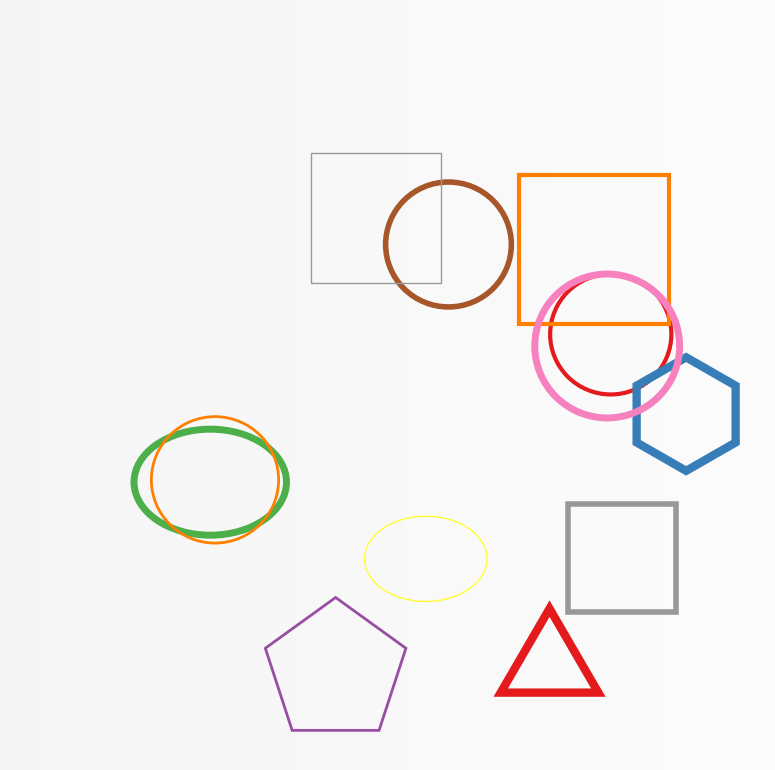[{"shape": "triangle", "thickness": 3, "radius": 0.36, "center": [0.709, 0.137]}, {"shape": "circle", "thickness": 1.5, "radius": 0.39, "center": [0.788, 0.566]}, {"shape": "hexagon", "thickness": 3, "radius": 0.37, "center": [0.885, 0.462]}, {"shape": "oval", "thickness": 2.5, "radius": 0.49, "center": [0.271, 0.374]}, {"shape": "pentagon", "thickness": 1, "radius": 0.48, "center": [0.433, 0.129]}, {"shape": "square", "thickness": 1.5, "radius": 0.48, "center": [0.767, 0.676]}, {"shape": "circle", "thickness": 1, "radius": 0.41, "center": [0.277, 0.377]}, {"shape": "oval", "thickness": 0.5, "radius": 0.4, "center": [0.549, 0.274]}, {"shape": "circle", "thickness": 2, "radius": 0.41, "center": [0.579, 0.682]}, {"shape": "circle", "thickness": 2.5, "radius": 0.47, "center": [0.783, 0.551]}, {"shape": "square", "thickness": 2, "radius": 0.35, "center": [0.802, 0.276]}, {"shape": "square", "thickness": 0.5, "radius": 0.42, "center": [0.485, 0.717]}]